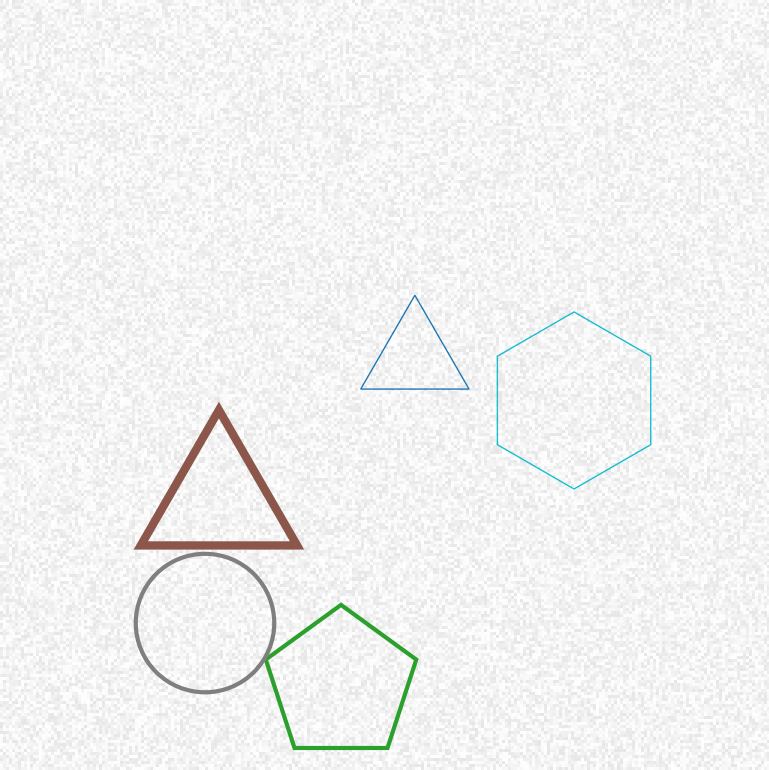[{"shape": "triangle", "thickness": 0.5, "radius": 0.41, "center": [0.539, 0.535]}, {"shape": "pentagon", "thickness": 1.5, "radius": 0.51, "center": [0.443, 0.112]}, {"shape": "triangle", "thickness": 3, "radius": 0.59, "center": [0.284, 0.35]}, {"shape": "circle", "thickness": 1.5, "radius": 0.45, "center": [0.266, 0.191]}, {"shape": "hexagon", "thickness": 0.5, "radius": 0.57, "center": [0.746, 0.48]}]